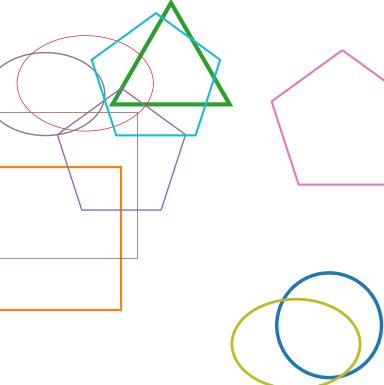[{"shape": "circle", "thickness": 2.5, "radius": 0.68, "center": [0.855, 0.155]}, {"shape": "square", "thickness": 1.5, "radius": 0.93, "center": [0.127, 0.38]}, {"shape": "triangle", "thickness": 3, "radius": 0.88, "center": [0.444, 0.817]}, {"shape": "oval", "thickness": 0.5, "radius": 0.89, "center": [0.221, 0.784]}, {"shape": "pentagon", "thickness": 1, "radius": 0.88, "center": [0.315, 0.596]}, {"shape": "square", "thickness": 0.5, "radius": 0.95, "center": [0.165, 0.519]}, {"shape": "pentagon", "thickness": 1.5, "radius": 0.97, "center": [0.889, 0.677]}, {"shape": "oval", "thickness": 1, "radius": 0.77, "center": [0.118, 0.756]}, {"shape": "oval", "thickness": 2, "radius": 0.83, "center": [0.769, 0.106]}, {"shape": "pentagon", "thickness": 1.5, "radius": 0.88, "center": [0.405, 0.79]}]